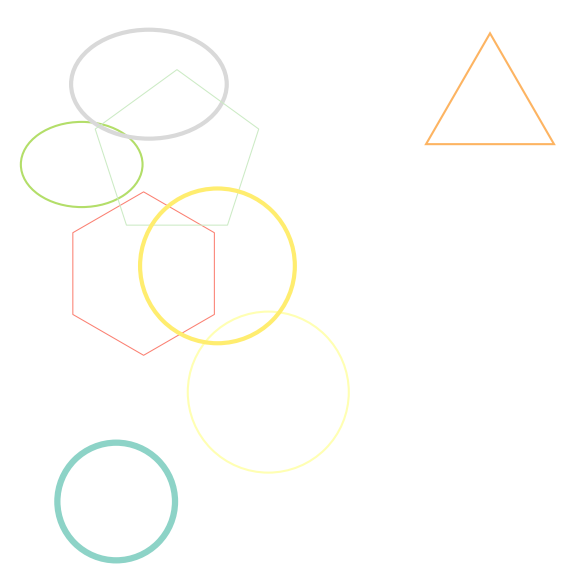[{"shape": "circle", "thickness": 3, "radius": 0.51, "center": [0.201, 0.131]}, {"shape": "circle", "thickness": 1, "radius": 0.7, "center": [0.465, 0.32]}, {"shape": "hexagon", "thickness": 0.5, "radius": 0.71, "center": [0.249, 0.525]}, {"shape": "triangle", "thickness": 1, "radius": 0.64, "center": [0.849, 0.813]}, {"shape": "oval", "thickness": 1, "radius": 0.53, "center": [0.141, 0.714]}, {"shape": "oval", "thickness": 2, "radius": 0.67, "center": [0.258, 0.853]}, {"shape": "pentagon", "thickness": 0.5, "radius": 0.74, "center": [0.306, 0.73]}, {"shape": "circle", "thickness": 2, "radius": 0.67, "center": [0.377, 0.539]}]